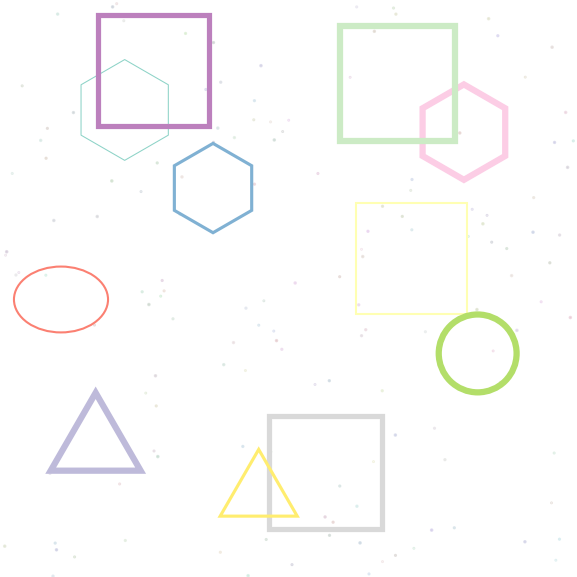[{"shape": "hexagon", "thickness": 0.5, "radius": 0.44, "center": [0.216, 0.809]}, {"shape": "square", "thickness": 1, "radius": 0.48, "center": [0.712, 0.551]}, {"shape": "triangle", "thickness": 3, "radius": 0.45, "center": [0.166, 0.229]}, {"shape": "oval", "thickness": 1, "radius": 0.41, "center": [0.106, 0.481]}, {"shape": "hexagon", "thickness": 1.5, "radius": 0.39, "center": [0.369, 0.674]}, {"shape": "circle", "thickness": 3, "radius": 0.34, "center": [0.827, 0.387]}, {"shape": "hexagon", "thickness": 3, "radius": 0.41, "center": [0.803, 0.77]}, {"shape": "square", "thickness": 2.5, "radius": 0.49, "center": [0.564, 0.181]}, {"shape": "square", "thickness": 2.5, "radius": 0.48, "center": [0.266, 0.877]}, {"shape": "square", "thickness": 3, "radius": 0.5, "center": [0.689, 0.855]}, {"shape": "triangle", "thickness": 1.5, "radius": 0.39, "center": [0.448, 0.144]}]